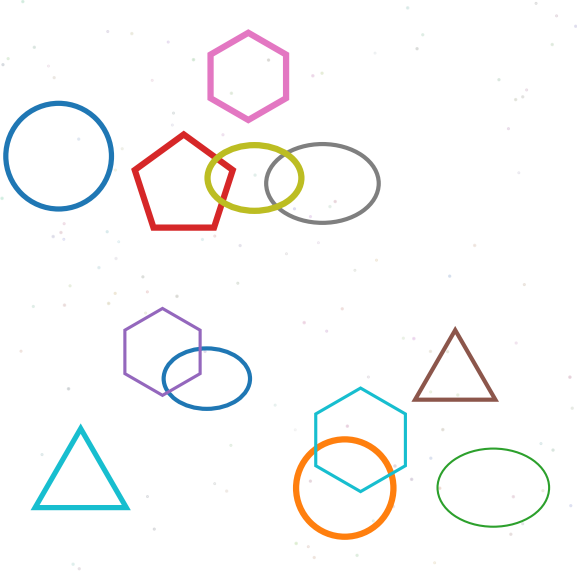[{"shape": "oval", "thickness": 2, "radius": 0.37, "center": [0.358, 0.343]}, {"shape": "circle", "thickness": 2.5, "radius": 0.46, "center": [0.102, 0.729]}, {"shape": "circle", "thickness": 3, "radius": 0.42, "center": [0.597, 0.154]}, {"shape": "oval", "thickness": 1, "radius": 0.48, "center": [0.854, 0.155]}, {"shape": "pentagon", "thickness": 3, "radius": 0.45, "center": [0.318, 0.677]}, {"shape": "hexagon", "thickness": 1.5, "radius": 0.38, "center": [0.281, 0.39]}, {"shape": "triangle", "thickness": 2, "radius": 0.4, "center": [0.788, 0.347]}, {"shape": "hexagon", "thickness": 3, "radius": 0.38, "center": [0.43, 0.867]}, {"shape": "oval", "thickness": 2, "radius": 0.49, "center": [0.558, 0.681]}, {"shape": "oval", "thickness": 3, "radius": 0.41, "center": [0.441, 0.691]}, {"shape": "hexagon", "thickness": 1.5, "radius": 0.45, "center": [0.624, 0.238]}, {"shape": "triangle", "thickness": 2.5, "radius": 0.46, "center": [0.14, 0.166]}]